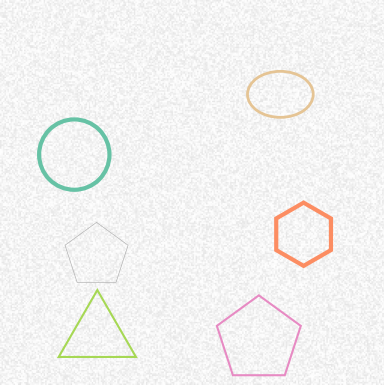[{"shape": "circle", "thickness": 3, "radius": 0.46, "center": [0.193, 0.598]}, {"shape": "hexagon", "thickness": 3, "radius": 0.41, "center": [0.789, 0.392]}, {"shape": "pentagon", "thickness": 1.5, "radius": 0.57, "center": [0.672, 0.118]}, {"shape": "triangle", "thickness": 1.5, "radius": 0.58, "center": [0.253, 0.131]}, {"shape": "oval", "thickness": 2, "radius": 0.43, "center": [0.728, 0.755]}, {"shape": "pentagon", "thickness": 0.5, "radius": 0.43, "center": [0.251, 0.336]}]